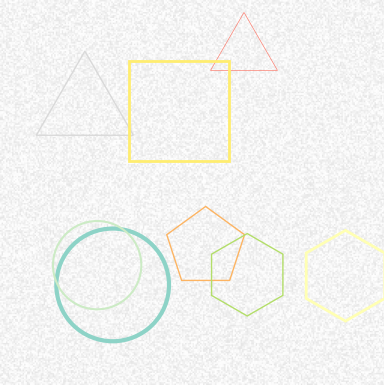[{"shape": "circle", "thickness": 3, "radius": 0.73, "center": [0.293, 0.26]}, {"shape": "hexagon", "thickness": 2, "radius": 0.59, "center": [0.897, 0.284]}, {"shape": "triangle", "thickness": 0.5, "radius": 0.5, "center": [0.634, 0.867]}, {"shape": "pentagon", "thickness": 1, "radius": 0.53, "center": [0.534, 0.358]}, {"shape": "hexagon", "thickness": 1, "radius": 0.54, "center": [0.642, 0.286]}, {"shape": "triangle", "thickness": 1, "radius": 0.73, "center": [0.22, 0.722]}, {"shape": "circle", "thickness": 1.5, "radius": 0.57, "center": [0.252, 0.311]}, {"shape": "square", "thickness": 2, "radius": 0.65, "center": [0.465, 0.712]}]